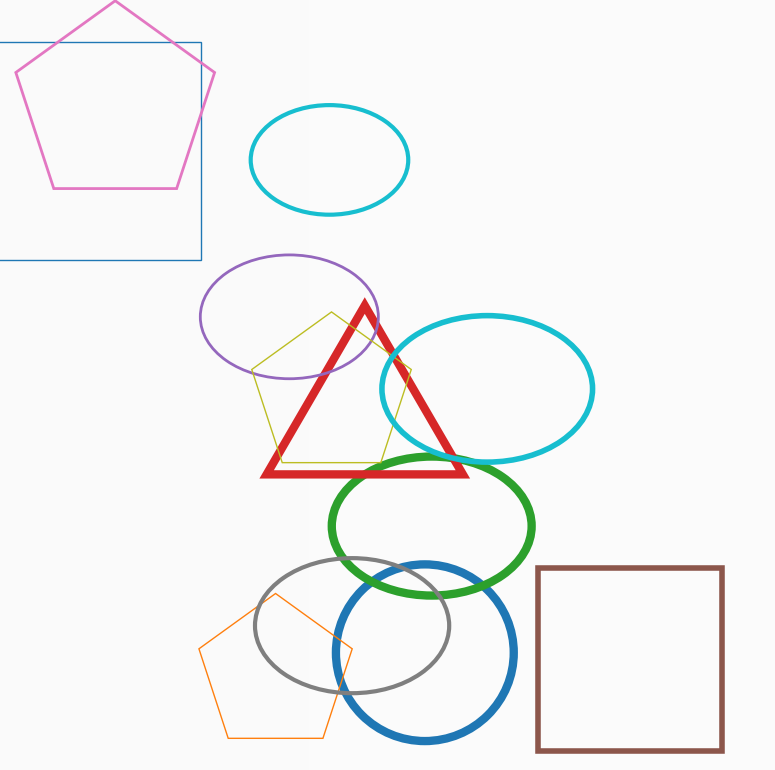[{"shape": "circle", "thickness": 3, "radius": 0.57, "center": [0.548, 0.152]}, {"shape": "square", "thickness": 0.5, "radius": 0.71, "center": [0.118, 0.804]}, {"shape": "pentagon", "thickness": 0.5, "radius": 0.52, "center": [0.356, 0.125]}, {"shape": "oval", "thickness": 3, "radius": 0.64, "center": [0.557, 0.317]}, {"shape": "triangle", "thickness": 3, "radius": 0.73, "center": [0.471, 0.457]}, {"shape": "oval", "thickness": 1, "radius": 0.57, "center": [0.373, 0.589]}, {"shape": "square", "thickness": 2, "radius": 0.59, "center": [0.813, 0.144]}, {"shape": "pentagon", "thickness": 1, "radius": 0.67, "center": [0.149, 0.864]}, {"shape": "oval", "thickness": 1.5, "radius": 0.63, "center": [0.454, 0.187]}, {"shape": "pentagon", "thickness": 0.5, "radius": 0.54, "center": [0.428, 0.487]}, {"shape": "oval", "thickness": 2, "radius": 0.68, "center": [0.629, 0.495]}, {"shape": "oval", "thickness": 1.5, "radius": 0.51, "center": [0.425, 0.792]}]